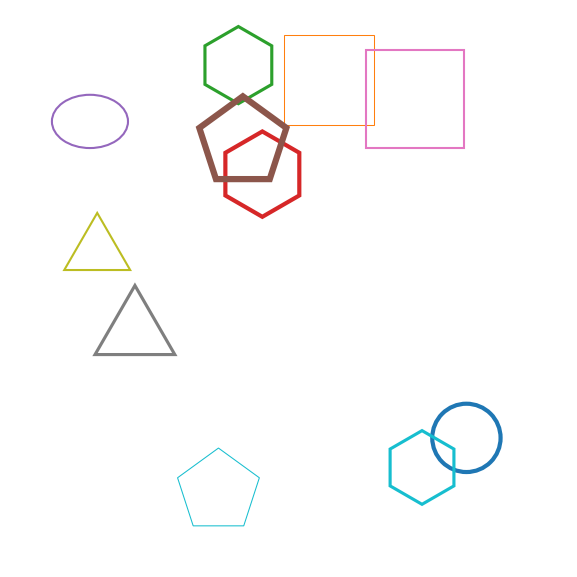[{"shape": "circle", "thickness": 2, "radius": 0.3, "center": [0.808, 0.241]}, {"shape": "square", "thickness": 0.5, "radius": 0.39, "center": [0.57, 0.861]}, {"shape": "hexagon", "thickness": 1.5, "radius": 0.33, "center": [0.413, 0.886]}, {"shape": "hexagon", "thickness": 2, "radius": 0.37, "center": [0.454, 0.698]}, {"shape": "oval", "thickness": 1, "radius": 0.33, "center": [0.156, 0.789]}, {"shape": "pentagon", "thickness": 3, "radius": 0.4, "center": [0.421, 0.753]}, {"shape": "square", "thickness": 1, "radius": 0.42, "center": [0.718, 0.828]}, {"shape": "triangle", "thickness": 1.5, "radius": 0.4, "center": [0.234, 0.425]}, {"shape": "triangle", "thickness": 1, "radius": 0.33, "center": [0.168, 0.565]}, {"shape": "hexagon", "thickness": 1.5, "radius": 0.32, "center": [0.731, 0.19]}, {"shape": "pentagon", "thickness": 0.5, "radius": 0.37, "center": [0.378, 0.149]}]